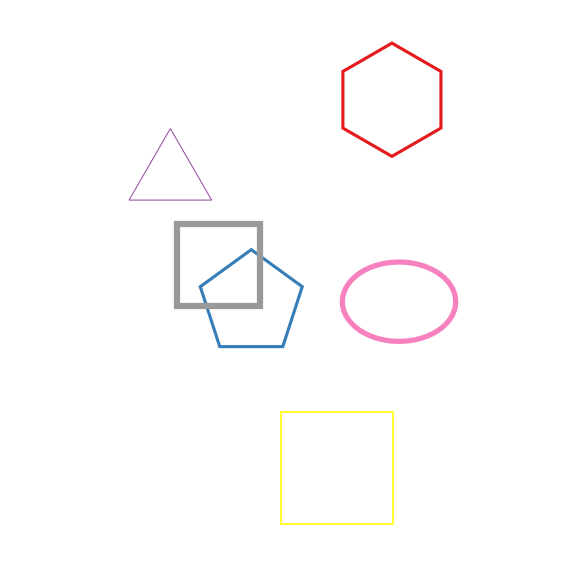[{"shape": "hexagon", "thickness": 1.5, "radius": 0.49, "center": [0.679, 0.826]}, {"shape": "pentagon", "thickness": 1.5, "radius": 0.46, "center": [0.435, 0.474]}, {"shape": "triangle", "thickness": 0.5, "radius": 0.41, "center": [0.295, 0.694]}, {"shape": "square", "thickness": 1, "radius": 0.49, "center": [0.584, 0.189]}, {"shape": "oval", "thickness": 2.5, "radius": 0.49, "center": [0.691, 0.477]}, {"shape": "square", "thickness": 3, "radius": 0.36, "center": [0.378, 0.54]}]